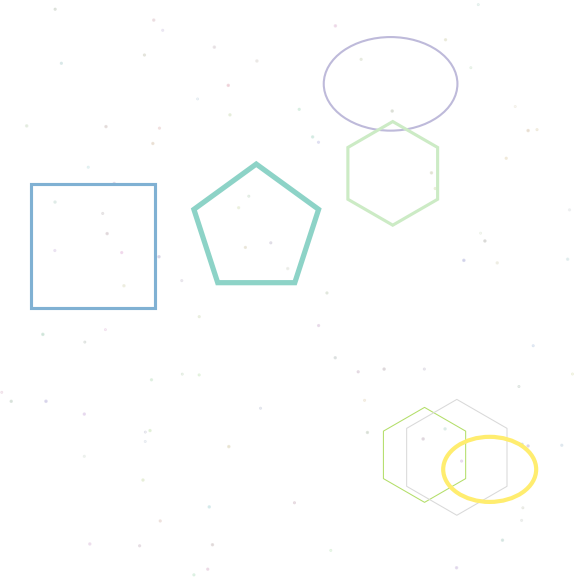[{"shape": "pentagon", "thickness": 2.5, "radius": 0.57, "center": [0.444, 0.601]}, {"shape": "oval", "thickness": 1, "radius": 0.58, "center": [0.676, 0.854]}, {"shape": "square", "thickness": 1.5, "radius": 0.54, "center": [0.161, 0.573]}, {"shape": "hexagon", "thickness": 0.5, "radius": 0.41, "center": [0.735, 0.211]}, {"shape": "hexagon", "thickness": 0.5, "radius": 0.5, "center": [0.791, 0.207]}, {"shape": "hexagon", "thickness": 1.5, "radius": 0.45, "center": [0.68, 0.699]}, {"shape": "oval", "thickness": 2, "radius": 0.4, "center": [0.848, 0.186]}]